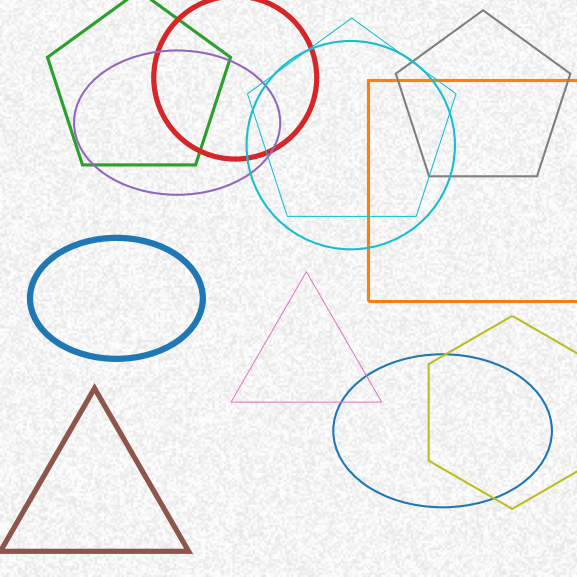[{"shape": "oval", "thickness": 1, "radius": 0.95, "center": [0.766, 0.253]}, {"shape": "oval", "thickness": 3, "radius": 0.75, "center": [0.202, 0.483]}, {"shape": "square", "thickness": 1.5, "radius": 0.96, "center": [0.829, 0.669]}, {"shape": "pentagon", "thickness": 1.5, "radius": 0.83, "center": [0.241, 0.848]}, {"shape": "circle", "thickness": 2.5, "radius": 0.71, "center": [0.407, 0.865]}, {"shape": "oval", "thickness": 1, "radius": 0.89, "center": [0.307, 0.787]}, {"shape": "triangle", "thickness": 2.5, "radius": 0.94, "center": [0.164, 0.139]}, {"shape": "triangle", "thickness": 0.5, "radius": 0.75, "center": [0.53, 0.378]}, {"shape": "pentagon", "thickness": 1, "radius": 0.79, "center": [0.836, 0.822]}, {"shape": "hexagon", "thickness": 1, "radius": 0.84, "center": [0.887, 0.285]}, {"shape": "circle", "thickness": 1, "radius": 0.9, "center": [0.607, 0.748]}, {"shape": "pentagon", "thickness": 0.5, "radius": 0.95, "center": [0.609, 0.778]}]